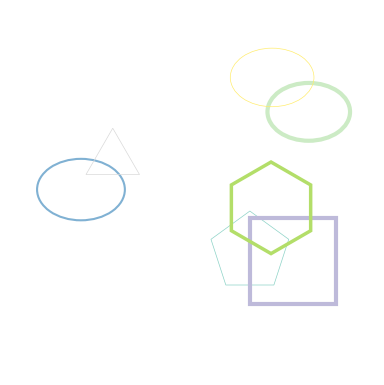[{"shape": "pentagon", "thickness": 0.5, "radius": 0.53, "center": [0.649, 0.346]}, {"shape": "square", "thickness": 3, "radius": 0.56, "center": [0.761, 0.322]}, {"shape": "oval", "thickness": 1.5, "radius": 0.57, "center": [0.21, 0.508]}, {"shape": "hexagon", "thickness": 2.5, "radius": 0.59, "center": [0.704, 0.46]}, {"shape": "triangle", "thickness": 0.5, "radius": 0.4, "center": [0.293, 0.587]}, {"shape": "oval", "thickness": 3, "radius": 0.54, "center": [0.802, 0.709]}, {"shape": "oval", "thickness": 0.5, "radius": 0.54, "center": [0.707, 0.799]}]